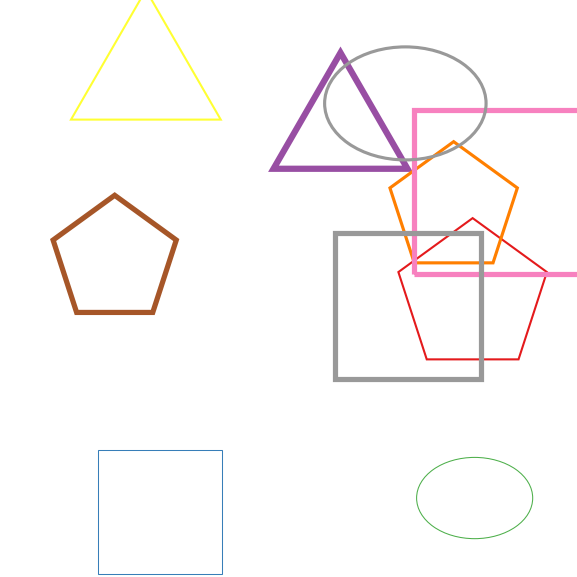[{"shape": "pentagon", "thickness": 1, "radius": 0.68, "center": [0.818, 0.486]}, {"shape": "square", "thickness": 0.5, "radius": 0.54, "center": [0.277, 0.113]}, {"shape": "oval", "thickness": 0.5, "radius": 0.5, "center": [0.822, 0.137]}, {"shape": "triangle", "thickness": 3, "radius": 0.67, "center": [0.59, 0.774]}, {"shape": "pentagon", "thickness": 1.5, "radius": 0.58, "center": [0.786, 0.638]}, {"shape": "triangle", "thickness": 1, "radius": 0.75, "center": [0.253, 0.867]}, {"shape": "pentagon", "thickness": 2.5, "radius": 0.56, "center": [0.199, 0.549]}, {"shape": "square", "thickness": 2.5, "radius": 0.71, "center": [0.859, 0.666]}, {"shape": "square", "thickness": 2.5, "radius": 0.63, "center": [0.707, 0.469]}, {"shape": "oval", "thickness": 1.5, "radius": 0.7, "center": [0.702, 0.82]}]